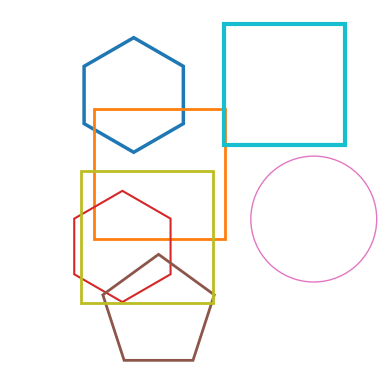[{"shape": "hexagon", "thickness": 2.5, "radius": 0.74, "center": [0.347, 0.753]}, {"shape": "square", "thickness": 2, "radius": 0.85, "center": [0.414, 0.548]}, {"shape": "hexagon", "thickness": 1.5, "radius": 0.72, "center": [0.318, 0.36]}, {"shape": "pentagon", "thickness": 2, "radius": 0.76, "center": [0.412, 0.187]}, {"shape": "circle", "thickness": 1, "radius": 0.82, "center": [0.815, 0.431]}, {"shape": "square", "thickness": 2, "radius": 0.86, "center": [0.381, 0.384]}, {"shape": "square", "thickness": 3, "radius": 0.79, "center": [0.74, 0.78]}]